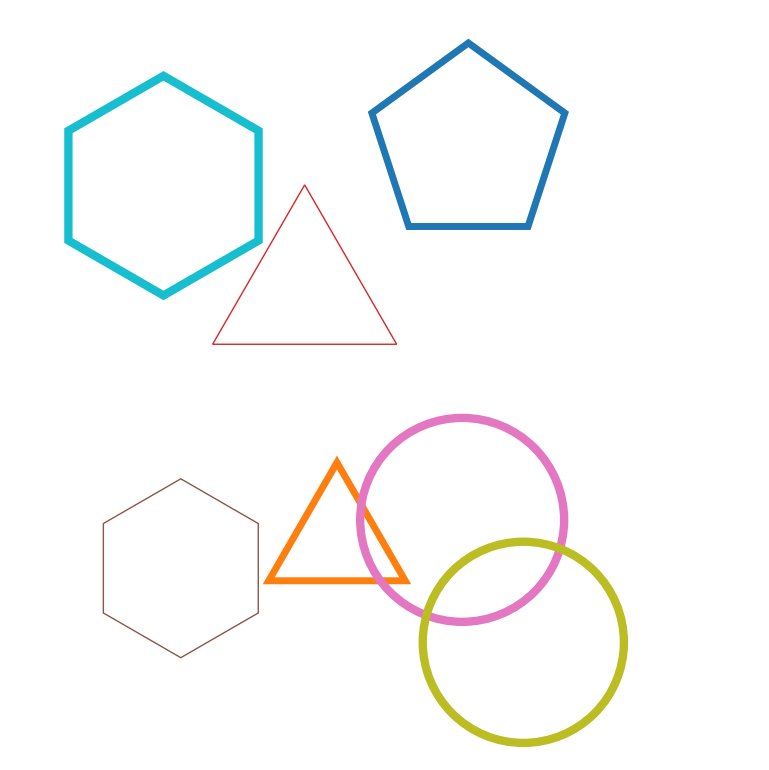[{"shape": "pentagon", "thickness": 2.5, "radius": 0.66, "center": [0.608, 0.812]}, {"shape": "triangle", "thickness": 2.5, "radius": 0.51, "center": [0.438, 0.297]}, {"shape": "triangle", "thickness": 0.5, "radius": 0.69, "center": [0.396, 0.622]}, {"shape": "hexagon", "thickness": 0.5, "radius": 0.58, "center": [0.235, 0.262]}, {"shape": "circle", "thickness": 3, "radius": 0.66, "center": [0.6, 0.325]}, {"shape": "circle", "thickness": 3, "radius": 0.65, "center": [0.68, 0.166]}, {"shape": "hexagon", "thickness": 3, "radius": 0.71, "center": [0.212, 0.759]}]